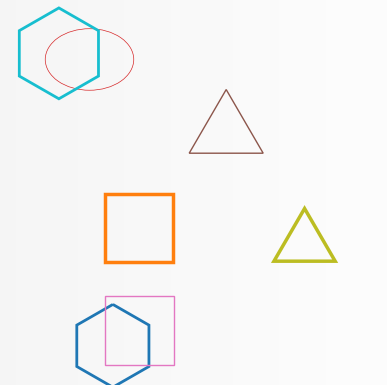[{"shape": "hexagon", "thickness": 2, "radius": 0.54, "center": [0.291, 0.102]}, {"shape": "square", "thickness": 2.5, "radius": 0.44, "center": [0.358, 0.409]}, {"shape": "oval", "thickness": 0.5, "radius": 0.57, "center": [0.231, 0.846]}, {"shape": "triangle", "thickness": 1, "radius": 0.55, "center": [0.584, 0.657]}, {"shape": "square", "thickness": 1, "radius": 0.45, "center": [0.359, 0.142]}, {"shape": "triangle", "thickness": 2.5, "radius": 0.46, "center": [0.786, 0.367]}, {"shape": "hexagon", "thickness": 2, "radius": 0.59, "center": [0.152, 0.861]}]